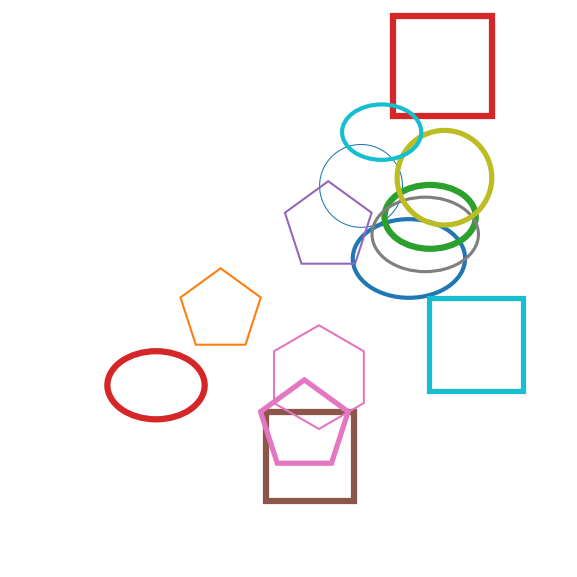[{"shape": "circle", "thickness": 0.5, "radius": 0.36, "center": [0.625, 0.677]}, {"shape": "oval", "thickness": 2, "radius": 0.49, "center": [0.708, 0.552]}, {"shape": "pentagon", "thickness": 1, "radius": 0.37, "center": [0.382, 0.461]}, {"shape": "oval", "thickness": 3, "radius": 0.39, "center": [0.745, 0.624]}, {"shape": "square", "thickness": 3, "radius": 0.43, "center": [0.766, 0.885]}, {"shape": "oval", "thickness": 3, "radius": 0.42, "center": [0.27, 0.332]}, {"shape": "pentagon", "thickness": 1, "radius": 0.39, "center": [0.568, 0.606]}, {"shape": "square", "thickness": 3, "radius": 0.38, "center": [0.536, 0.209]}, {"shape": "pentagon", "thickness": 2.5, "radius": 0.4, "center": [0.527, 0.262]}, {"shape": "hexagon", "thickness": 1, "radius": 0.45, "center": [0.552, 0.346]}, {"shape": "oval", "thickness": 1.5, "radius": 0.46, "center": [0.736, 0.593]}, {"shape": "circle", "thickness": 2.5, "radius": 0.41, "center": [0.77, 0.691]}, {"shape": "oval", "thickness": 2, "radius": 0.34, "center": [0.661, 0.77]}, {"shape": "square", "thickness": 2.5, "radius": 0.4, "center": [0.824, 0.403]}]